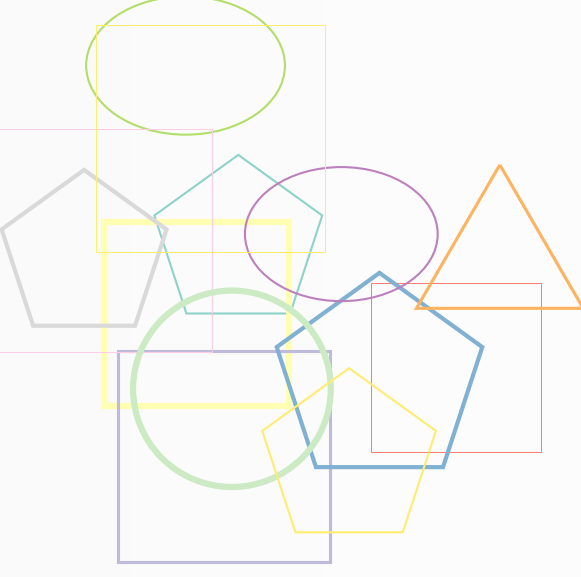[{"shape": "pentagon", "thickness": 1, "radius": 0.76, "center": [0.41, 0.579]}, {"shape": "square", "thickness": 3, "radius": 0.8, "center": [0.339, 0.455]}, {"shape": "square", "thickness": 1.5, "radius": 0.91, "center": [0.386, 0.209]}, {"shape": "square", "thickness": 0.5, "radius": 0.73, "center": [0.785, 0.363]}, {"shape": "pentagon", "thickness": 2, "radius": 0.93, "center": [0.653, 0.341]}, {"shape": "triangle", "thickness": 1.5, "radius": 0.83, "center": [0.86, 0.548]}, {"shape": "oval", "thickness": 1, "radius": 0.86, "center": [0.319, 0.886]}, {"shape": "square", "thickness": 0.5, "radius": 0.97, "center": [0.171, 0.583]}, {"shape": "pentagon", "thickness": 2, "radius": 0.75, "center": [0.145, 0.556]}, {"shape": "oval", "thickness": 1, "radius": 0.83, "center": [0.587, 0.594]}, {"shape": "circle", "thickness": 3, "radius": 0.85, "center": [0.399, 0.326]}, {"shape": "pentagon", "thickness": 1, "radius": 0.79, "center": [0.601, 0.204]}, {"shape": "square", "thickness": 0.5, "radius": 0.98, "center": [0.362, 0.76]}]